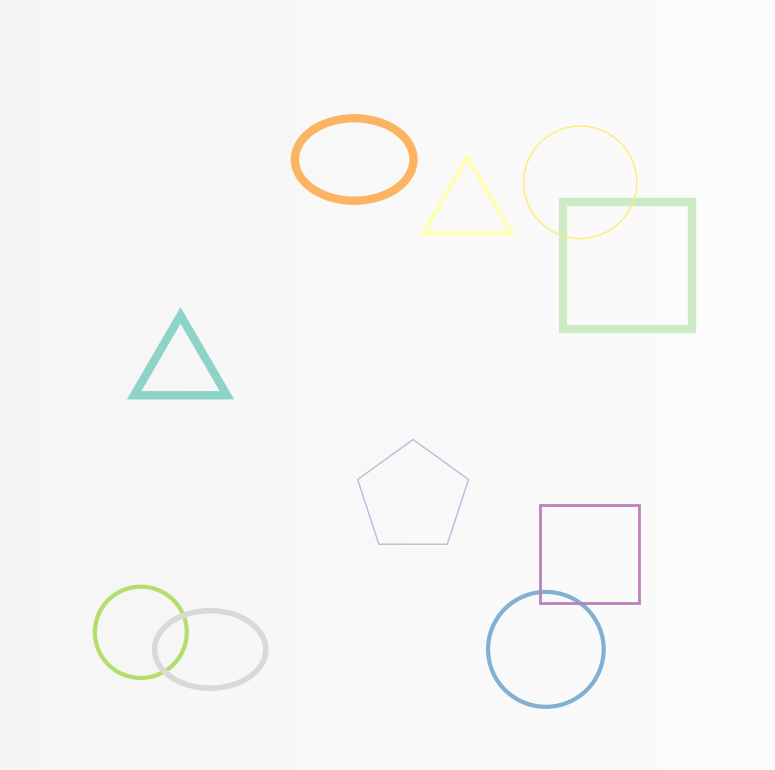[{"shape": "triangle", "thickness": 3, "radius": 0.35, "center": [0.233, 0.521]}, {"shape": "triangle", "thickness": 1.5, "radius": 0.33, "center": [0.603, 0.73]}, {"shape": "pentagon", "thickness": 0.5, "radius": 0.38, "center": [0.533, 0.354]}, {"shape": "circle", "thickness": 1.5, "radius": 0.37, "center": [0.704, 0.157]}, {"shape": "oval", "thickness": 3, "radius": 0.38, "center": [0.457, 0.793]}, {"shape": "circle", "thickness": 1.5, "radius": 0.3, "center": [0.182, 0.179]}, {"shape": "oval", "thickness": 2, "radius": 0.36, "center": [0.271, 0.157]}, {"shape": "square", "thickness": 1, "radius": 0.32, "center": [0.761, 0.28]}, {"shape": "square", "thickness": 3, "radius": 0.41, "center": [0.81, 0.655]}, {"shape": "circle", "thickness": 0.5, "radius": 0.37, "center": [0.749, 0.763]}]